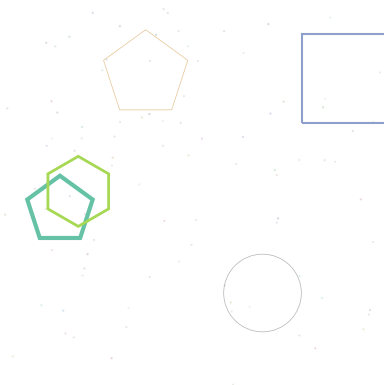[{"shape": "pentagon", "thickness": 3, "radius": 0.45, "center": [0.156, 0.454]}, {"shape": "square", "thickness": 1.5, "radius": 0.58, "center": [0.9, 0.797]}, {"shape": "hexagon", "thickness": 2, "radius": 0.45, "center": [0.203, 0.503]}, {"shape": "pentagon", "thickness": 0.5, "radius": 0.58, "center": [0.378, 0.808]}, {"shape": "circle", "thickness": 0.5, "radius": 0.5, "center": [0.682, 0.239]}]